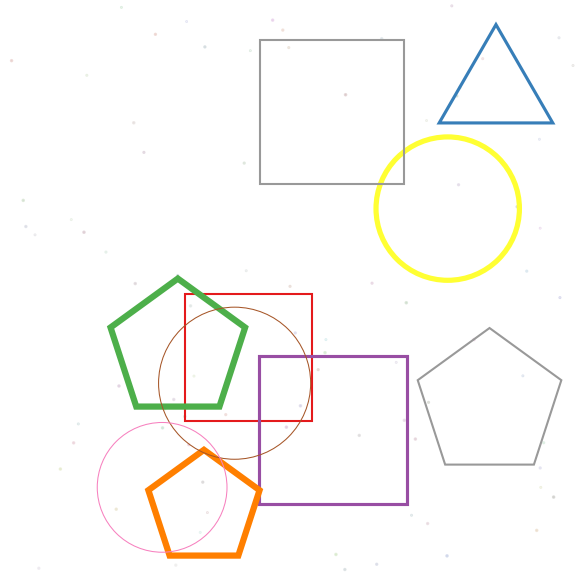[{"shape": "square", "thickness": 1, "radius": 0.55, "center": [0.431, 0.38]}, {"shape": "triangle", "thickness": 1.5, "radius": 0.57, "center": [0.859, 0.843]}, {"shape": "pentagon", "thickness": 3, "radius": 0.61, "center": [0.308, 0.394]}, {"shape": "square", "thickness": 1.5, "radius": 0.64, "center": [0.576, 0.255]}, {"shape": "pentagon", "thickness": 3, "radius": 0.51, "center": [0.353, 0.119]}, {"shape": "circle", "thickness": 2.5, "radius": 0.62, "center": [0.775, 0.638]}, {"shape": "circle", "thickness": 0.5, "radius": 0.66, "center": [0.406, 0.336]}, {"shape": "circle", "thickness": 0.5, "radius": 0.56, "center": [0.281, 0.155]}, {"shape": "pentagon", "thickness": 1, "radius": 0.65, "center": [0.848, 0.3]}, {"shape": "square", "thickness": 1, "radius": 0.62, "center": [0.575, 0.805]}]